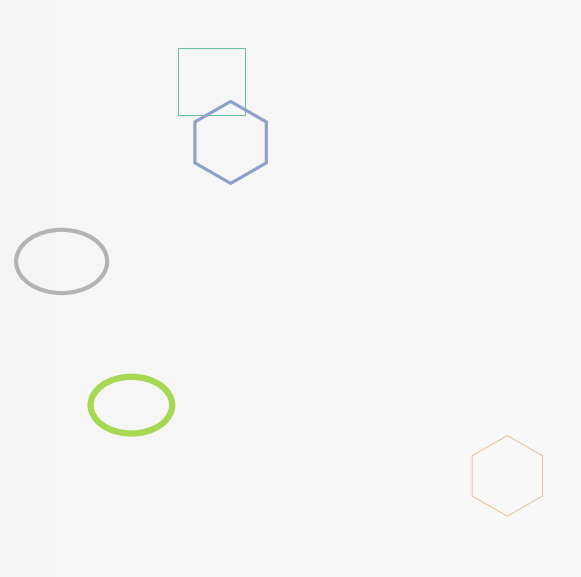[{"shape": "square", "thickness": 0.5, "radius": 0.29, "center": [0.364, 0.859]}, {"shape": "hexagon", "thickness": 1.5, "radius": 0.35, "center": [0.397, 0.753]}, {"shape": "oval", "thickness": 3, "radius": 0.35, "center": [0.226, 0.298]}, {"shape": "hexagon", "thickness": 0.5, "radius": 0.35, "center": [0.873, 0.175]}, {"shape": "oval", "thickness": 2, "radius": 0.39, "center": [0.106, 0.546]}]